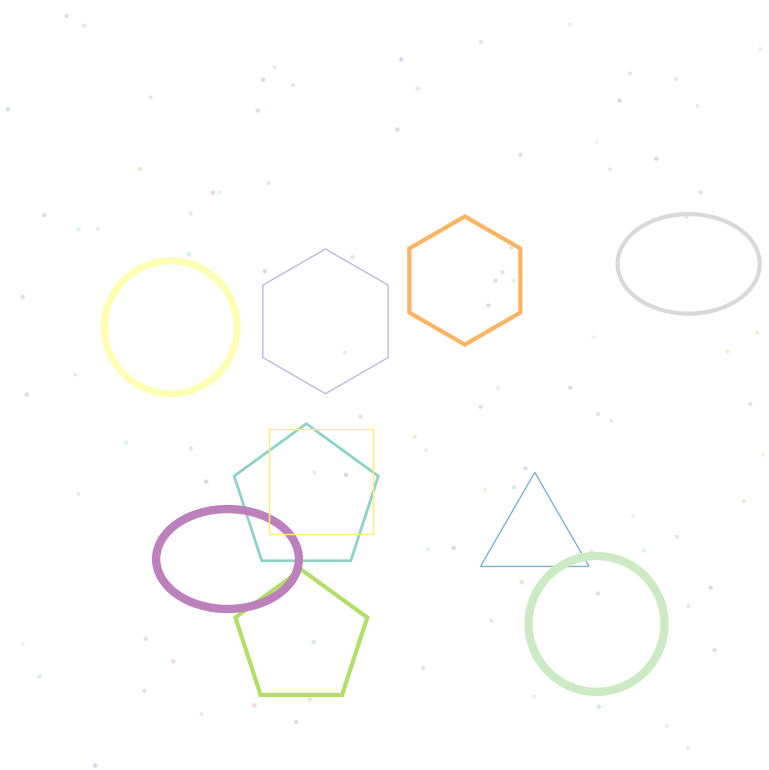[{"shape": "pentagon", "thickness": 1, "radius": 0.49, "center": [0.398, 0.351]}, {"shape": "circle", "thickness": 2.5, "radius": 0.43, "center": [0.222, 0.575]}, {"shape": "hexagon", "thickness": 0.5, "radius": 0.47, "center": [0.423, 0.583]}, {"shape": "triangle", "thickness": 0.5, "radius": 0.41, "center": [0.695, 0.305]}, {"shape": "hexagon", "thickness": 1.5, "radius": 0.42, "center": [0.604, 0.636]}, {"shape": "pentagon", "thickness": 1.5, "radius": 0.45, "center": [0.391, 0.17]}, {"shape": "oval", "thickness": 1.5, "radius": 0.46, "center": [0.894, 0.657]}, {"shape": "oval", "thickness": 3, "radius": 0.46, "center": [0.295, 0.274]}, {"shape": "circle", "thickness": 3, "radius": 0.44, "center": [0.775, 0.19]}, {"shape": "square", "thickness": 0.5, "radius": 0.34, "center": [0.417, 0.375]}]